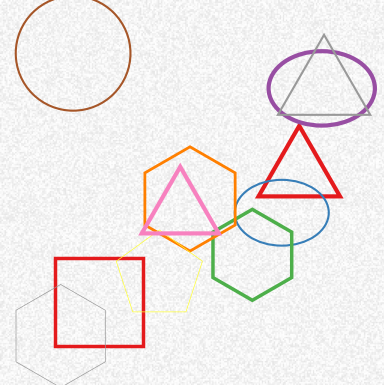[{"shape": "triangle", "thickness": 3, "radius": 0.61, "center": [0.777, 0.551]}, {"shape": "square", "thickness": 2.5, "radius": 0.57, "center": [0.257, 0.216]}, {"shape": "oval", "thickness": 1.5, "radius": 0.61, "center": [0.732, 0.447]}, {"shape": "hexagon", "thickness": 2.5, "radius": 0.59, "center": [0.655, 0.338]}, {"shape": "oval", "thickness": 3, "radius": 0.69, "center": [0.836, 0.77]}, {"shape": "hexagon", "thickness": 2, "radius": 0.68, "center": [0.494, 0.483]}, {"shape": "pentagon", "thickness": 0.5, "radius": 0.59, "center": [0.414, 0.285]}, {"shape": "circle", "thickness": 1.5, "radius": 0.74, "center": [0.19, 0.862]}, {"shape": "triangle", "thickness": 3, "radius": 0.58, "center": [0.468, 0.451]}, {"shape": "triangle", "thickness": 1.5, "radius": 0.69, "center": [0.842, 0.771]}, {"shape": "hexagon", "thickness": 0.5, "radius": 0.67, "center": [0.158, 0.127]}]